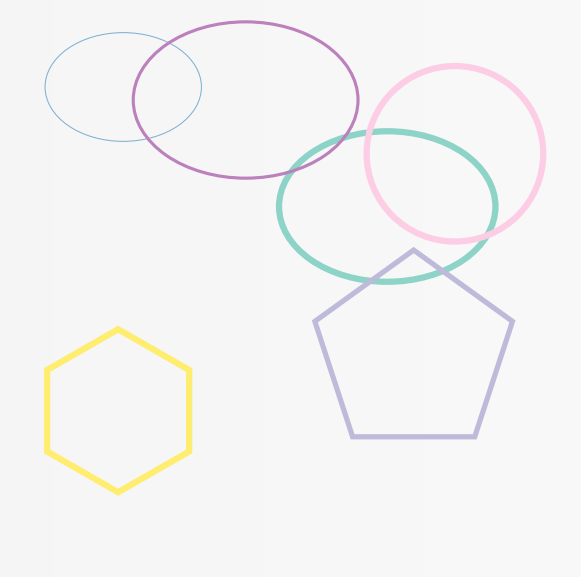[{"shape": "oval", "thickness": 3, "radius": 0.93, "center": [0.666, 0.642]}, {"shape": "pentagon", "thickness": 2.5, "radius": 0.89, "center": [0.712, 0.387]}, {"shape": "oval", "thickness": 0.5, "radius": 0.67, "center": [0.212, 0.849]}, {"shape": "circle", "thickness": 3, "radius": 0.76, "center": [0.783, 0.733]}, {"shape": "oval", "thickness": 1.5, "radius": 0.97, "center": [0.423, 0.826]}, {"shape": "hexagon", "thickness": 3, "radius": 0.71, "center": [0.203, 0.288]}]